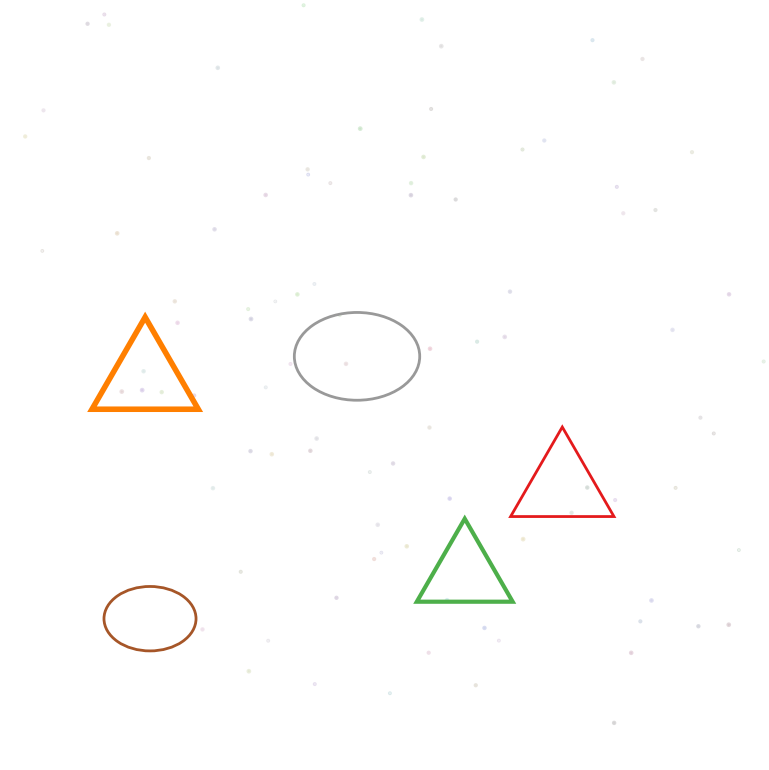[{"shape": "triangle", "thickness": 1, "radius": 0.39, "center": [0.73, 0.368]}, {"shape": "triangle", "thickness": 1.5, "radius": 0.36, "center": [0.604, 0.254]}, {"shape": "triangle", "thickness": 2, "radius": 0.4, "center": [0.188, 0.508]}, {"shape": "oval", "thickness": 1, "radius": 0.3, "center": [0.195, 0.197]}, {"shape": "oval", "thickness": 1, "radius": 0.41, "center": [0.464, 0.537]}]